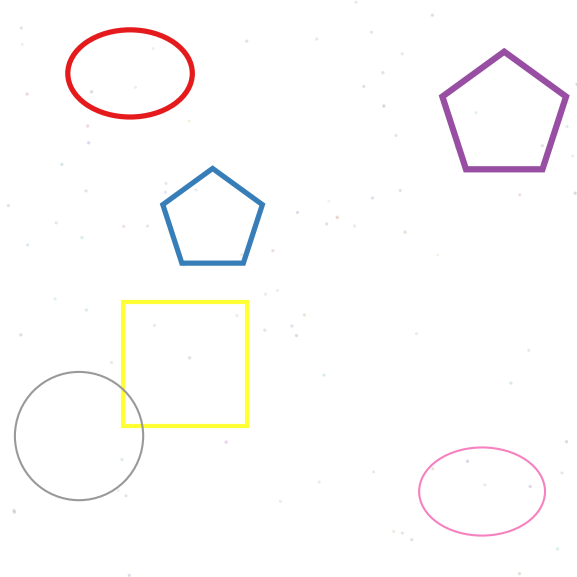[{"shape": "oval", "thickness": 2.5, "radius": 0.54, "center": [0.225, 0.872]}, {"shape": "pentagon", "thickness": 2.5, "radius": 0.45, "center": [0.368, 0.617]}, {"shape": "pentagon", "thickness": 3, "radius": 0.56, "center": [0.873, 0.797]}, {"shape": "square", "thickness": 2, "radius": 0.54, "center": [0.32, 0.369]}, {"shape": "oval", "thickness": 1, "radius": 0.54, "center": [0.835, 0.148]}, {"shape": "circle", "thickness": 1, "radius": 0.56, "center": [0.137, 0.244]}]